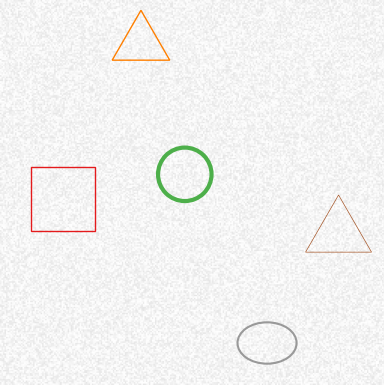[{"shape": "square", "thickness": 1, "radius": 0.41, "center": [0.164, 0.483]}, {"shape": "circle", "thickness": 3, "radius": 0.35, "center": [0.48, 0.547]}, {"shape": "triangle", "thickness": 1, "radius": 0.43, "center": [0.366, 0.887]}, {"shape": "triangle", "thickness": 0.5, "radius": 0.49, "center": [0.879, 0.395]}, {"shape": "oval", "thickness": 1.5, "radius": 0.38, "center": [0.694, 0.109]}]